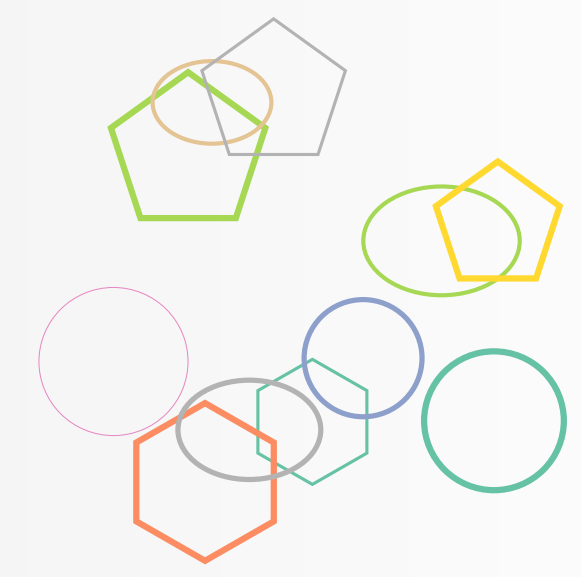[{"shape": "hexagon", "thickness": 1.5, "radius": 0.54, "center": [0.537, 0.269]}, {"shape": "circle", "thickness": 3, "radius": 0.6, "center": [0.85, 0.271]}, {"shape": "hexagon", "thickness": 3, "radius": 0.68, "center": [0.353, 0.165]}, {"shape": "circle", "thickness": 2.5, "radius": 0.51, "center": [0.625, 0.379]}, {"shape": "circle", "thickness": 0.5, "radius": 0.64, "center": [0.195, 0.373]}, {"shape": "pentagon", "thickness": 3, "radius": 0.7, "center": [0.324, 0.734]}, {"shape": "oval", "thickness": 2, "radius": 0.67, "center": [0.76, 0.582]}, {"shape": "pentagon", "thickness": 3, "radius": 0.56, "center": [0.856, 0.608]}, {"shape": "oval", "thickness": 2, "radius": 0.51, "center": [0.365, 0.822]}, {"shape": "oval", "thickness": 2.5, "radius": 0.61, "center": [0.429, 0.255]}, {"shape": "pentagon", "thickness": 1.5, "radius": 0.65, "center": [0.471, 0.837]}]